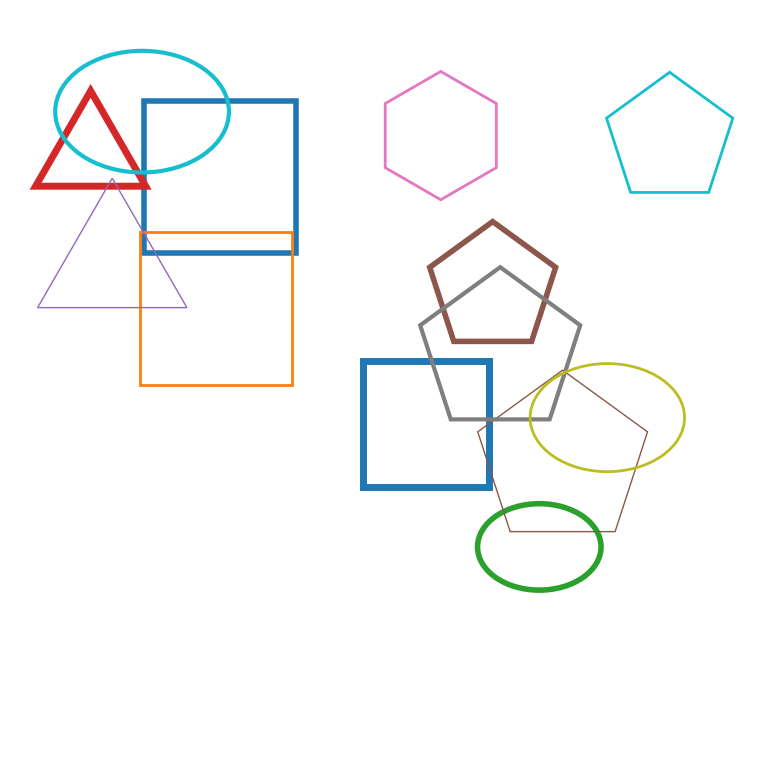[{"shape": "square", "thickness": 2.5, "radius": 0.41, "center": [0.553, 0.45]}, {"shape": "square", "thickness": 2, "radius": 0.49, "center": [0.286, 0.77]}, {"shape": "square", "thickness": 1, "radius": 0.49, "center": [0.28, 0.599]}, {"shape": "oval", "thickness": 2, "radius": 0.4, "center": [0.7, 0.29]}, {"shape": "triangle", "thickness": 2.5, "radius": 0.41, "center": [0.118, 0.799]}, {"shape": "triangle", "thickness": 0.5, "radius": 0.56, "center": [0.146, 0.656]}, {"shape": "pentagon", "thickness": 0.5, "radius": 0.58, "center": [0.731, 0.403]}, {"shape": "pentagon", "thickness": 2, "radius": 0.43, "center": [0.64, 0.626]}, {"shape": "hexagon", "thickness": 1, "radius": 0.42, "center": [0.572, 0.824]}, {"shape": "pentagon", "thickness": 1.5, "radius": 0.55, "center": [0.65, 0.544]}, {"shape": "oval", "thickness": 1, "radius": 0.5, "center": [0.789, 0.458]}, {"shape": "oval", "thickness": 1.5, "radius": 0.56, "center": [0.185, 0.855]}, {"shape": "pentagon", "thickness": 1, "radius": 0.43, "center": [0.87, 0.82]}]